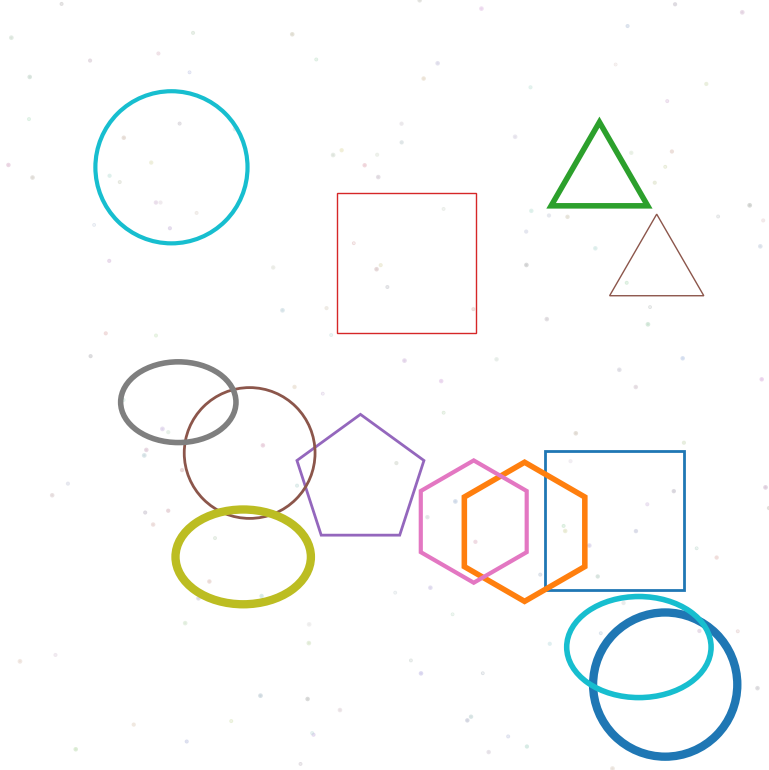[{"shape": "square", "thickness": 1, "radius": 0.45, "center": [0.798, 0.324]}, {"shape": "circle", "thickness": 3, "radius": 0.47, "center": [0.864, 0.111]}, {"shape": "hexagon", "thickness": 2, "radius": 0.45, "center": [0.681, 0.309]}, {"shape": "triangle", "thickness": 2, "radius": 0.36, "center": [0.778, 0.769]}, {"shape": "square", "thickness": 0.5, "radius": 0.45, "center": [0.528, 0.658]}, {"shape": "pentagon", "thickness": 1, "radius": 0.43, "center": [0.468, 0.375]}, {"shape": "circle", "thickness": 1, "radius": 0.42, "center": [0.324, 0.412]}, {"shape": "triangle", "thickness": 0.5, "radius": 0.35, "center": [0.853, 0.651]}, {"shape": "hexagon", "thickness": 1.5, "radius": 0.4, "center": [0.615, 0.323]}, {"shape": "oval", "thickness": 2, "radius": 0.37, "center": [0.232, 0.478]}, {"shape": "oval", "thickness": 3, "radius": 0.44, "center": [0.316, 0.277]}, {"shape": "oval", "thickness": 2, "radius": 0.47, "center": [0.83, 0.16]}, {"shape": "circle", "thickness": 1.5, "radius": 0.49, "center": [0.223, 0.783]}]